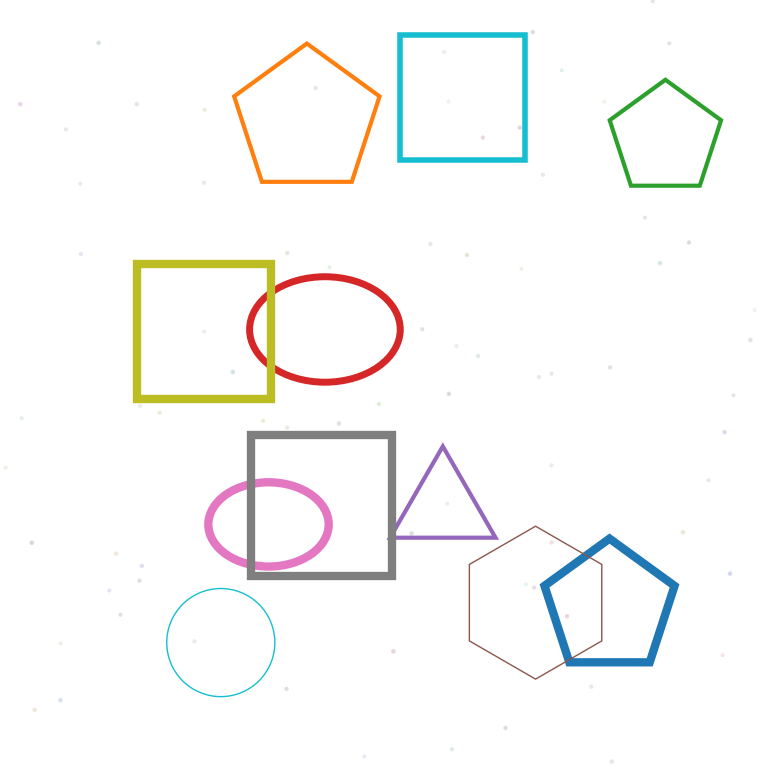[{"shape": "pentagon", "thickness": 3, "radius": 0.44, "center": [0.792, 0.212]}, {"shape": "pentagon", "thickness": 1.5, "radius": 0.5, "center": [0.399, 0.844]}, {"shape": "pentagon", "thickness": 1.5, "radius": 0.38, "center": [0.864, 0.82]}, {"shape": "oval", "thickness": 2.5, "radius": 0.49, "center": [0.422, 0.572]}, {"shape": "triangle", "thickness": 1.5, "radius": 0.4, "center": [0.575, 0.341]}, {"shape": "hexagon", "thickness": 0.5, "radius": 0.5, "center": [0.696, 0.217]}, {"shape": "oval", "thickness": 3, "radius": 0.39, "center": [0.349, 0.319]}, {"shape": "square", "thickness": 3, "radius": 0.46, "center": [0.417, 0.343]}, {"shape": "square", "thickness": 3, "radius": 0.44, "center": [0.265, 0.57]}, {"shape": "circle", "thickness": 0.5, "radius": 0.35, "center": [0.287, 0.165]}, {"shape": "square", "thickness": 2, "radius": 0.41, "center": [0.6, 0.873]}]